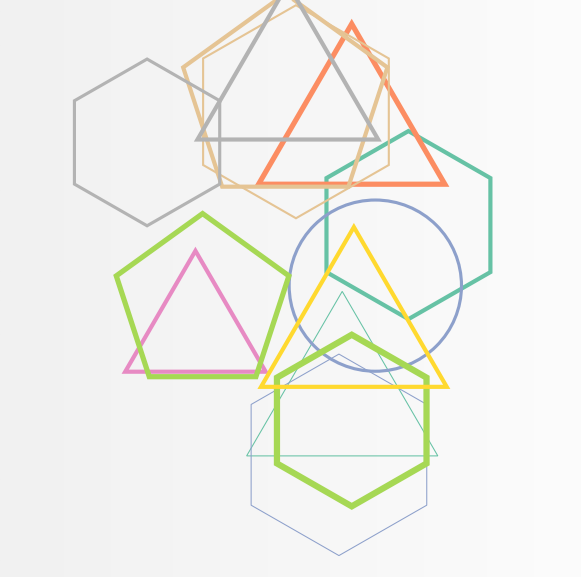[{"shape": "hexagon", "thickness": 2, "radius": 0.81, "center": [0.703, 0.609]}, {"shape": "triangle", "thickness": 0.5, "radius": 0.95, "center": [0.589, 0.305]}, {"shape": "triangle", "thickness": 2.5, "radius": 0.93, "center": [0.605, 0.773]}, {"shape": "circle", "thickness": 1.5, "radius": 0.74, "center": [0.646, 0.505]}, {"shape": "hexagon", "thickness": 0.5, "radius": 0.87, "center": [0.583, 0.212]}, {"shape": "triangle", "thickness": 2, "radius": 0.7, "center": [0.336, 0.425]}, {"shape": "pentagon", "thickness": 2.5, "radius": 0.78, "center": [0.349, 0.473]}, {"shape": "hexagon", "thickness": 3, "radius": 0.74, "center": [0.605, 0.271]}, {"shape": "triangle", "thickness": 2, "radius": 0.92, "center": [0.609, 0.422]}, {"shape": "hexagon", "thickness": 1, "radius": 0.92, "center": [0.509, 0.806]}, {"shape": "pentagon", "thickness": 2, "radius": 0.92, "center": [0.491, 0.825]}, {"shape": "hexagon", "thickness": 1.5, "radius": 0.72, "center": [0.253, 0.753]}, {"shape": "triangle", "thickness": 2, "radius": 0.9, "center": [0.495, 0.847]}]